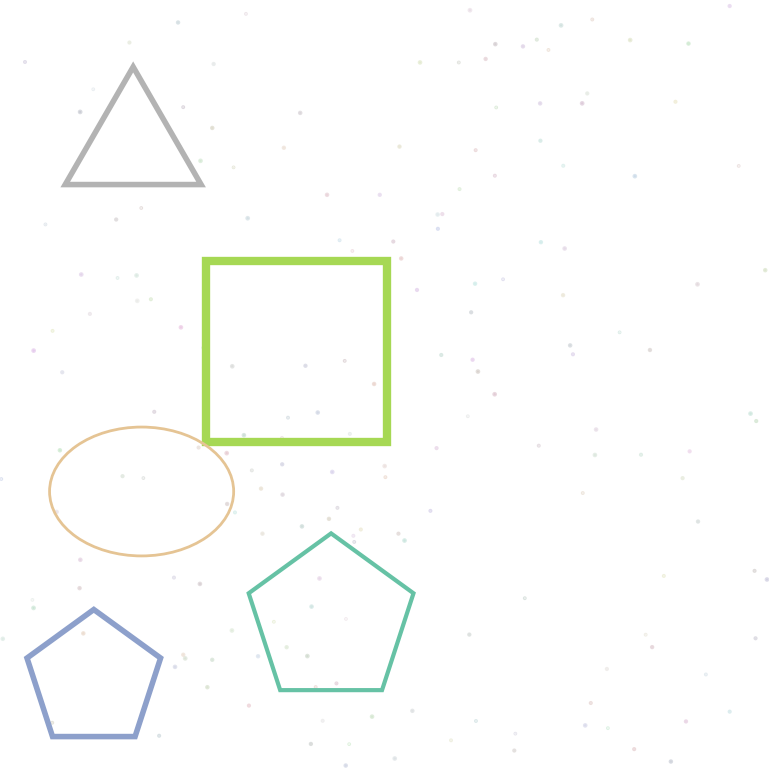[{"shape": "pentagon", "thickness": 1.5, "radius": 0.56, "center": [0.43, 0.195]}, {"shape": "pentagon", "thickness": 2, "radius": 0.46, "center": [0.122, 0.117]}, {"shape": "square", "thickness": 3, "radius": 0.59, "center": [0.385, 0.543]}, {"shape": "oval", "thickness": 1, "radius": 0.6, "center": [0.184, 0.362]}, {"shape": "triangle", "thickness": 2, "radius": 0.51, "center": [0.173, 0.811]}]